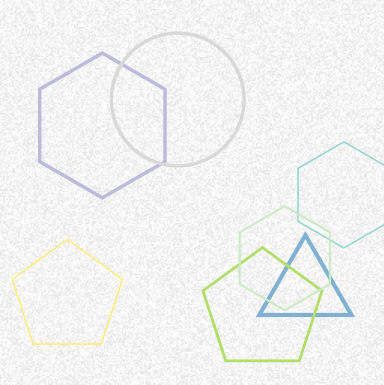[{"shape": "hexagon", "thickness": 1, "radius": 0.69, "center": [0.893, 0.494]}, {"shape": "hexagon", "thickness": 2.5, "radius": 0.94, "center": [0.266, 0.674]}, {"shape": "triangle", "thickness": 3, "radius": 0.69, "center": [0.793, 0.251]}, {"shape": "pentagon", "thickness": 2, "radius": 0.81, "center": [0.682, 0.194]}, {"shape": "circle", "thickness": 2.5, "radius": 0.86, "center": [0.462, 0.742]}, {"shape": "hexagon", "thickness": 1.5, "radius": 0.68, "center": [0.74, 0.329]}, {"shape": "pentagon", "thickness": 1, "radius": 0.75, "center": [0.175, 0.228]}]